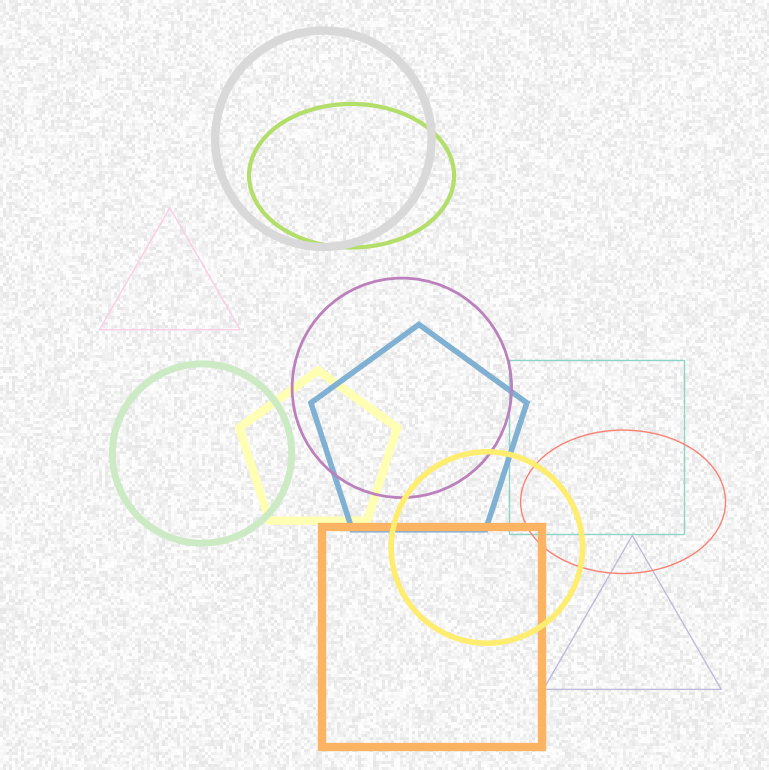[{"shape": "square", "thickness": 0.5, "radius": 0.57, "center": [0.774, 0.419]}, {"shape": "pentagon", "thickness": 3, "radius": 0.54, "center": [0.413, 0.411]}, {"shape": "triangle", "thickness": 0.5, "radius": 0.67, "center": [0.821, 0.171]}, {"shape": "oval", "thickness": 0.5, "radius": 0.67, "center": [0.809, 0.348]}, {"shape": "pentagon", "thickness": 2, "radius": 0.74, "center": [0.544, 0.431]}, {"shape": "square", "thickness": 3, "radius": 0.71, "center": [0.561, 0.173]}, {"shape": "oval", "thickness": 1.5, "radius": 0.67, "center": [0.457, 0.772]}, {"shape": "triangle", "thickness": 0.5, "radius": 0.53, "center": [0.221, 0.625]}, {"shape": "circle", "thickness": 3, "radius": 0.7, "center": [0.42, 0.82]}, {"shape": "circle", "thickness": 1, "radius": 0.71, "center": [0.522, 0.496]}, {"shape": "circle", "thickness": 2.5, "radius": 0.58, "center": [0.262, 0.411]}, {"shape": "circle", "thickness": 2, "radius": 0.62, "center": [0.632, 0.289]}]